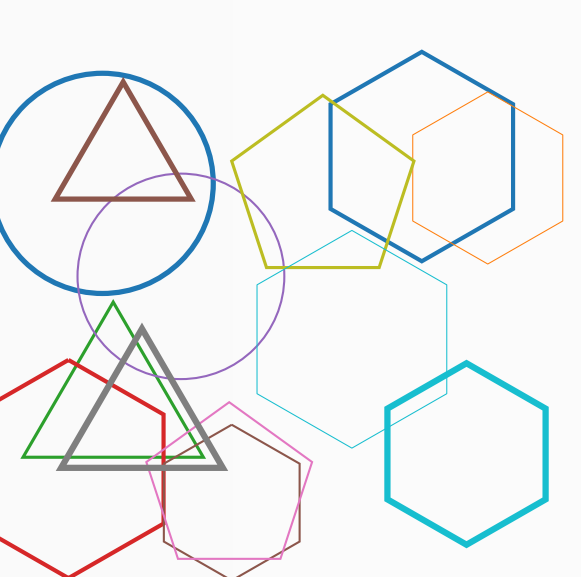[{"shape": "hexagon", "thickness": 2, "radius": 0.91, "center": [0.726, 0.728]}, {"shape": "circle", "thickness": 2.5, "radius": 0.95, "center": [0.176, 0.682]}, {"shape": "hexagon", "thickness": 0.5, "radius": 0.75, "center": [0.839, 0.691]}, {"shape": "triangle", "thickness": 1.5, "radius": 0.9, "center": [0.195, 0.297]}, {"shape": "hexagon", "thickness": 2, "radius": 0.94, "center": [0.118, 0.187]}, {"shape": "circle", "thickness": 1, "radius": 0.89, "center": [0.311, 0.521]}, {"shape": "hexagon", "thickness": 1, "radius": 0.67, "center": [0.399, 0.129]}, {"shape": "triangle", "thickness": 2.5, "radius": 0.68, "center": [0.212, 0.722]}, {"shape": "pentagon", "thickness": 1, "radius": 0.75, "center": [0.394, 0.153]}, {"shape": "triangle", "thickness": 3, "radius": 0.8, "center": [0.244, 0.269]}, {"shape": "pentagon", "thickness": 1.5, "radius": 0.82, "center": [0.555, 0.669]}, {"shape": "hexagon", "thickness": 3, "radius": 0.79, "center": [0.803, 0.213]}, {"shape": "hexagon", "thickness": 0.5, "radius": 0.94, "center": [0.605, 0.412]}]